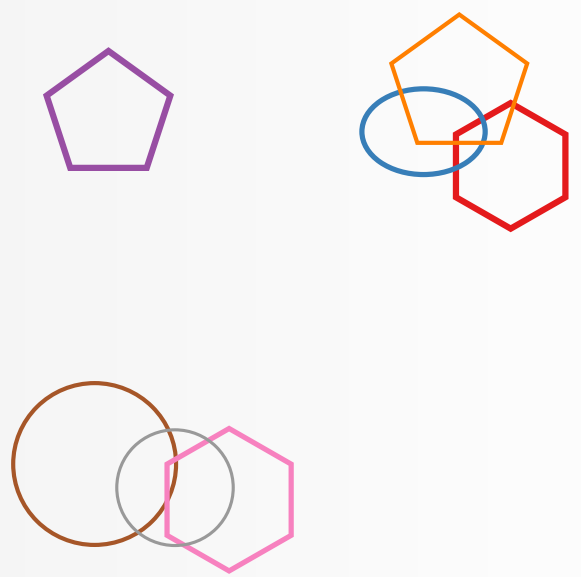[{"shape": "hexagon", "thickness": 3, "radius": 0.54, "center": [0.879, 0.712]}, {"shape": "oval", "thickness": 2.5, "radius": 0.53, "center": [0.729, 0.771]}, {"shape": "pentagon", "thickness": 3, "radius": 0.56, "center": [0.187, 0.799]}, {"shape": "pentagon", "thickness": 2, "radius": 0.61, "center": [0.79, 0.851]}, {"shape": "circle", "thickness": 2, "radius": 0.7, "center": [0.163, 0.196]}, {"shape": "hexagon", "thickness": 2.5, "radius": 0.62, "center": [0.394, 0.134]}, {"shape": "circle", "thickness": 1.5, "radius": 0.5, "center": [0.301, 0.155]}]